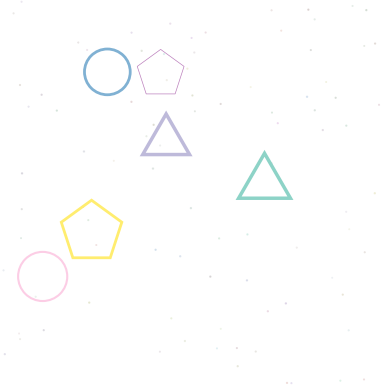[{"shape": "triangle", "thickness": 2.5, "radius": 0.39, "center": [0.687, 0.524]}, {"shape": "triangle", "thickness": 2.5, "radius": 0.35, "center": [0.432, 0.634]}, {"shape": "circle", "thickness": 2, "radius": 0.3, "center": [0.279, 0.813]}, {"shape": "circle", "thickness": 1.5, "radius": 0.32, "center": [0.111, 0.282]}, {"shape": "pentagon", "thickness": 0.5, "radius": 0.32, "center": [0.417, 0.808]}, {"shape": "pentagon", "thickness": 2, "radius": 0.41, "center": [0.238, 0.397]}]